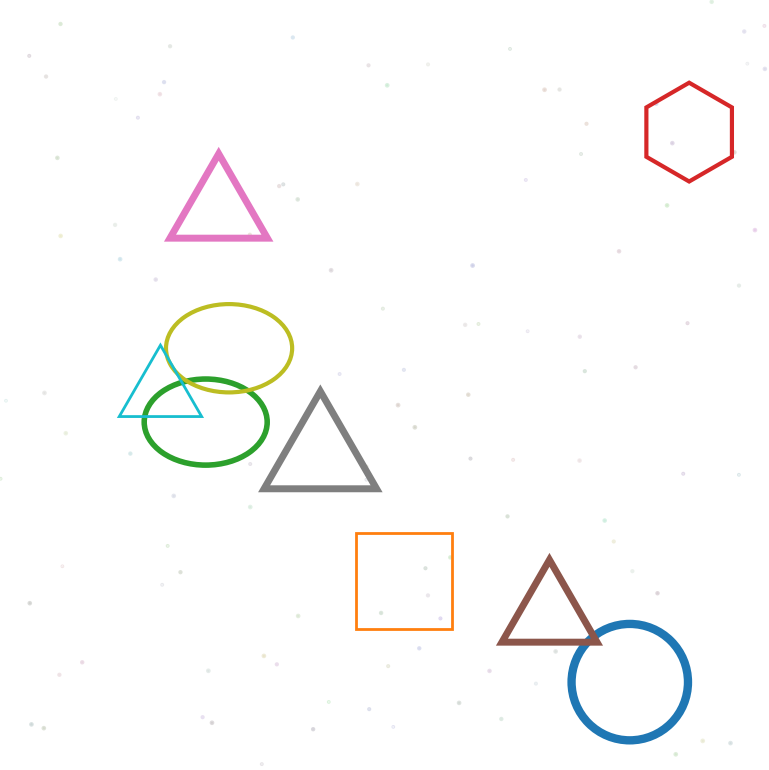[{"shape": "circle", "thickness": 3, "radius": 0.38, "center": [0.818, 0.114]}, {"shape": "square", "thickness": 1, "radius": 0.31, "center": [0.525, 0.245]}, {"shape": "oval", "thickness": 2, "radius": 0.4, "center": [0.267, 0.452]}, {"shape": "hexagon", "thickness": 1.5, "radius": 0.32, "center": [0.895, 0.828]}, {"shape": "triangle", "thickness": 2.5, "radius": 0.36, "center": [0.714, 0.202]}, {"shape": "triangle", "thickness": 2.5, "radius": 0.37, "center": [0.284, 0.727]}, {"shape": "triangle", "thickness": 2.5, "radius": 0.42, "center": [0.416, 0.407]}, {"shape": "oval", "thickness": 1.5, "radius": 0.41, "center": [0.297, 0.548]}, {"shape": "triangle", "thickness": 1, "radius": 0.31, "center": [0.208, 0.49]}]